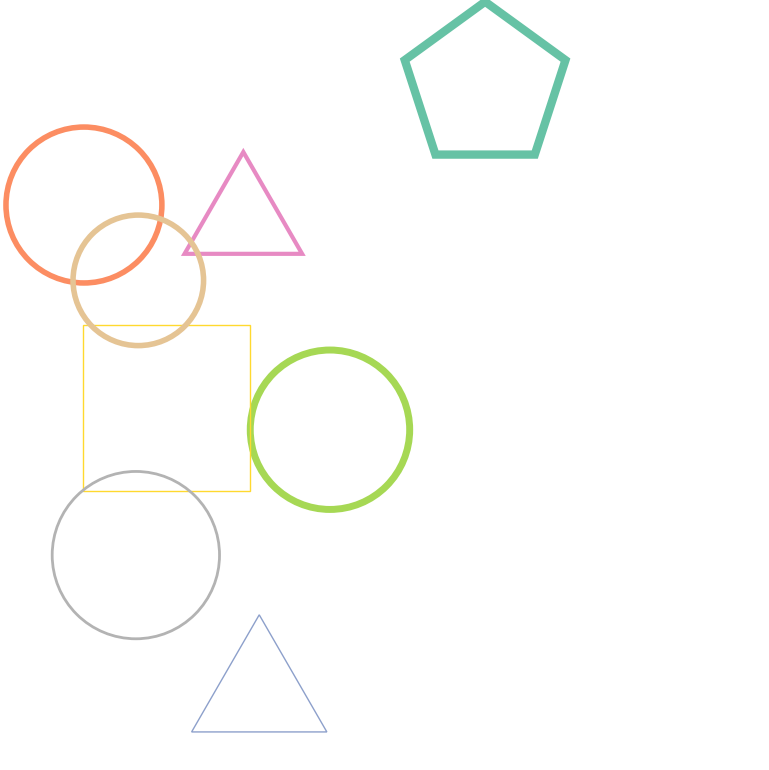[{"shape": "pentagon", "thickness": 3, "radius": 0.55, "center": [0.63, 0.888]}, {"shape": "circle", "thickness": 2, "radius": 0.51, "center": [0.109, 0.734]}, {"shape": "triangle", "thickness": 0.5, "radius": 0.51, "center": [0.337, 0.1]}, {"shape": "triangle", "thickness": 1.5, "radius": 0.44, "center": [0.316, 0.714]}, {"shape": "circle", "thickness": 2.5, "radius": 0.52, "center": [0.429, 0.442]}, {"shape": "square", "thickness": 0.5, "radius": 0.54, "center": [0.216, 0.47]}, {"shape": "circle", "thickness": 2, "radius": 0.42, "center": [0.18, 0.636]}, {"shape": "circle", "thickness": 1, "radius": 0.54, "center": [0.176, 0.279]}]